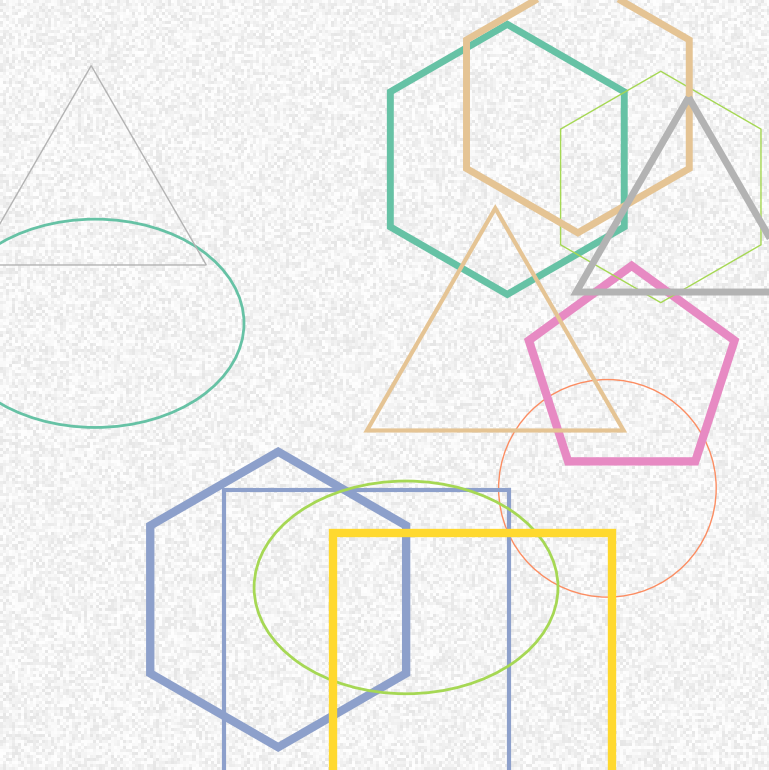[{"shape": "oval", "thickness": 1, "radius": 0.97, "center": [0.124, 0.58]}, {"shape": "hexagon", "thickness": 2.5, "radius": 0.88, "center": [0.659, 0.793]}, {"shape": "circle", "thickness": 0.5, "radius": 0.71, "center": [0.789, 0.366]}, {"shape": "square", "thickness": 1.5, "radius": 0.92, "center": [0.476, 0.179]}, {"shape": "hexagon", "thickness": 3, "radius": 0.96, "center": [0.361, 0.221]}, {"shape": "pentagon", "thickness": 3, "radius": 0.7, "center": [0.82, 0.514]}, {"shape": "oval", "thickness": 1, "radius": 0.99, "center": [0.527, 0.237]}, {"shape": "hexagon", "thickness": 0.5, "radius": 0.75, "center": [0.858, 0.757]}, {"shape": "square", "thickness": 3, "radius": 0.9, "center": [0.614, 0.127]}, {"shape": "triangle", "thickness": 1.5, "radius": 0.96, "center": [0.643, 0.537]}, {"shape": "hexagon", "thickness": 2.5, "radius": 0.84, "center": [0.75, 0.865]}, {"shape": "triangle", "thickness": 0.5, "radius": 0.86, "center": [0.118, 0.742]}, {"shape": "triangle", "thickness": 2.5, "radius": 0.84, "center": [0.894, 0.705]}]